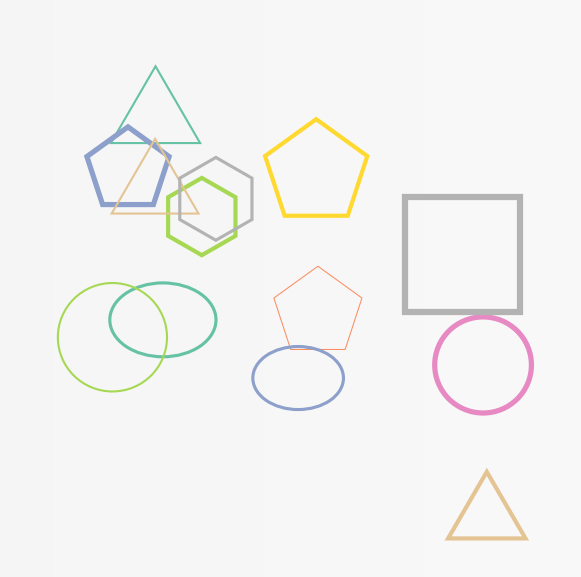[{"shape": "triangle", "thickness": 1, "radius": 0.44, "center": [0.268, 0.796]}, {"shape": "oval", "thickness": 1.5, "radius": 0.46, "center": [0.28, 0.445]}, {"shape": "pentagon", "thickness": 0.5, "radius": 0.4, "center": [0.547, 0.458]}, {"shape": "pentagon", "thickness": 2.5, "radius": 0.37, "center": [0.22, 0.705]}, {"shape": "oval", "thickness": 1.5, "radius": 0.39, "center": [0.513, 0.345]}, {"shape": "circle", "thickness": 2.5, "radius": 0.42, "center": [0.831, 0.367]}, {"shape": "circle", "thickness": 1, "radius": 0.47, "center": [0.193, 0.415]}, {"shape": "hexagon", "thickness": 2, "radius": 0.33, "center": [0.347, 0.624]}, {"shape": "pentagon", "thickness": 2, "radius": 0.46, "center": [0.544, 0.7]}, {"shape": "triangle", "thickness": 1, "radius": 0.43, "center": [0.267, 0.672]}, {"shape": "triangle", "thickness": 2, "radius": 0.38, "center": [0.837, 0.105]}, {"shape": "hexagon", "thickness": 1.5, "radius": 0.36, "center": [0.371, 0.655]}, {"shape": "square", "thickness": 3, "radius": 0.5, "center": [0.796, 0.558]}]